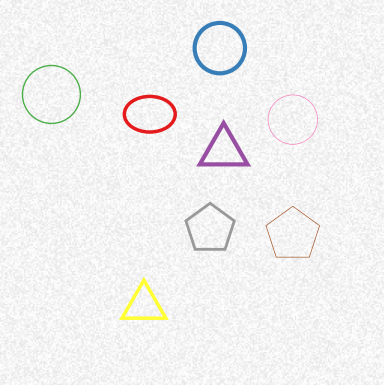[{"shape": "oval", "thickness": 2.5, "radius": 0.33, "center": [0.389, 0.703]}, {"shape": "circle", "thickness": 3, "radius": 0.33, "center": [0.571, 0.875]}, {"shape": "circle", "thickness": 1, "radius": 0.38, "center": [0.134, 0.755]}, {"shape": "triangle", "thickness": 3, "radius": 0.36, "center": [0.581, 0.609]}, {"shape": "triangle", "thickness": 2.5, "radius": 0.33, "center": [0.374, 0.206]}, {"shape": "pentagon", "thickness": 0.5, "radius": 0.37, "center": [0.76, 0.391]}, {"shape": "circle", "thickness": 0.5, "radius": 0.32, "center": [0.761, 0.689]}, {"shape": "pentagon", "thickness": 2, "radius": 0.33, "center": [0.546, 0.406]}]